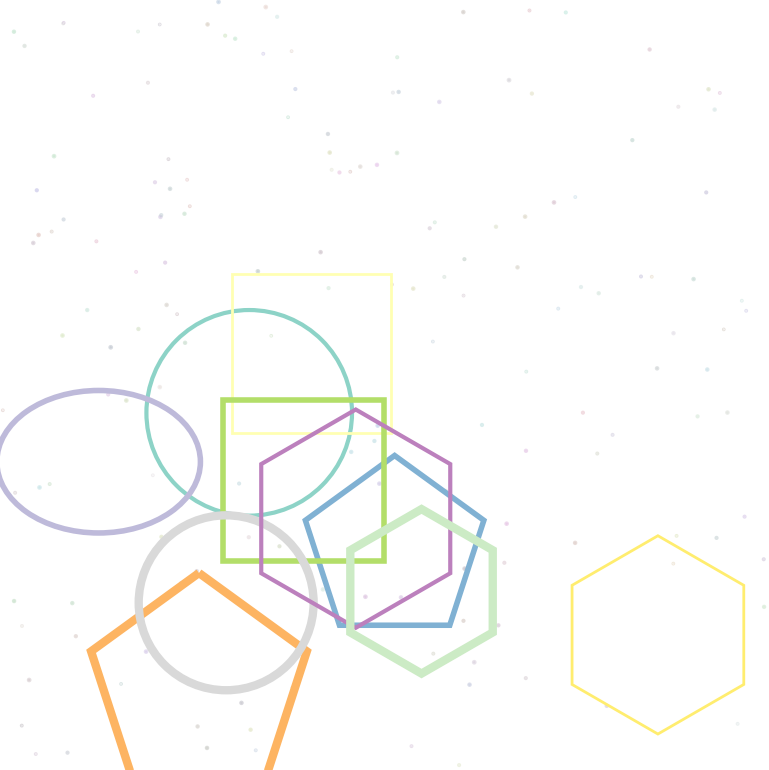[{"shape": "circle", "thickness": 1.5, "radius": 0.67, "center": [0.324, 0.464]}, {"shape": "square", "thickness": 1, "radius": 0.52, "center": [0.404, 0.541]}, {"shape": "oval", "thickness": 2, "radius": 0.66, "center": [0.128, 0.4]}, {"shape": "pentagon", "thickness": 2, "radius": 0.61, "center": [0.512, 0.287]}, {"shape": "pentagon", "thickness": 3, "radius": 0.74, "center": [0.258, 0.109]}, {"shape": "square", "thickness": 2, "radius": 0.52, "center": [0.394, 0.376]}, {"shape": "circle", "thickness": 3, "radius": 0.57, "center": [0.294, 0.217]}, {"shape": "hexagon", "thickness": 1.5, "radius": 0.71, "center": [0.462, 0.326]}, {"shape": "hexagon", "thickness": 3, "radius": 0.53, "center": [0.547, 0.232]}, {"shape": "hexagon", "thickness": 1, "radius": 0.64, "center": [0.854, 0.175]}]